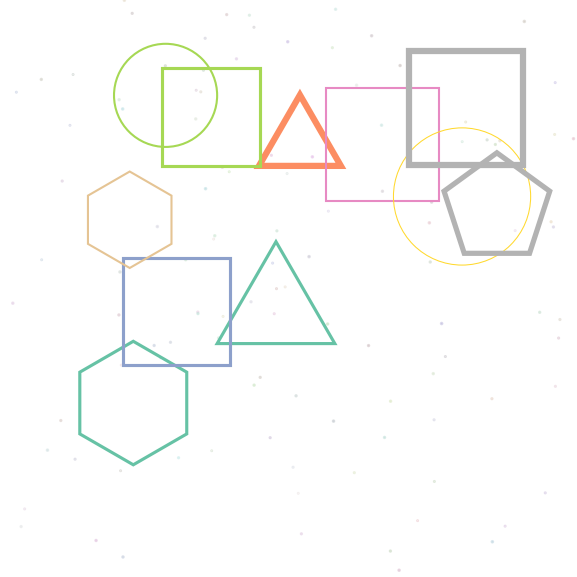[{"shape": "triangle", "thickness": 1.5, "radius": 0.59, "center": [0.478, 0.463]}, {"shape": "hexagon", "thickness": 1.5, "radius": 0.53, "center": [0.231, 0.301]}, {"shape": "triangle", "thickness": 3, "radius": 0.41, "center": [0.519, 0.753]}, {"shape": "square", "thickness": 1.5, "radius": 0.46, "center": [0.306, 0.459]}, {"shape": "square", "thickness": 1, "radius": 0.49, "center": [0.663, 0.749]}, {"shape": "circle", "thickness": 1, "radius": 0.45, "center": [0.287, 0.834]}, {"shape": "square", "thickness": 1.5, "radius": 0.43, "center": [0.365, 0.796]}, {"shape": "circle", "thickness": 0.5, "radius": 0.59, "center": [0.8, 0.659]}, {"shape": "hexagon", "thickness": 1, "radius": 0.42, "center": [0.225, 0.619]}, {"shape": "square", "thickness": 3, "radius": 0.49, "center": [0.807, 0.812]}, {"shape": "pentagon", "thickness": 2.5, "radius": 0.48, "center": [0.86, 0.638]}]